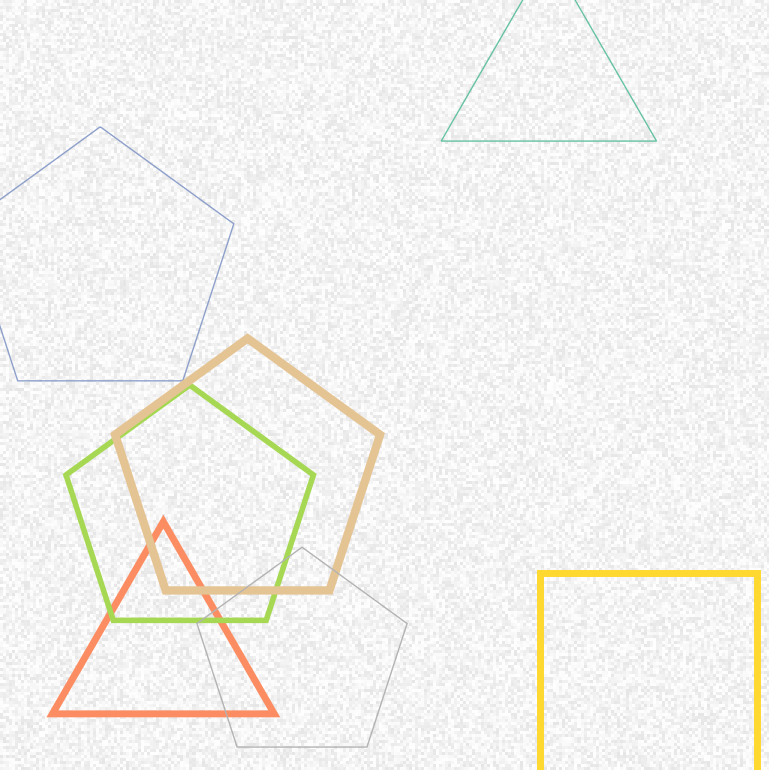[{"shape": "triangle", "thickness": 0.5, "radius": 0.81, "center": [0.713, 0.897]}, {"shape": "triangle", "thickness": 2.5, "radius": 0.83, "center": [0.212, 0.156]}, {"shape": "pentagon", "thickness": 0.5, "radius": 0.91, "center": [0.13, 0.653]}, {"shape": "pentagon", "thickness": 2, "radius": 0.84, "center": [0.246, 0.331]}, {"shape": "square", "thickness": 2.5, "radius": 0.7, "center": [0.842, 0.115]}, {"shape": "pentagon", "thickness": 3, "radius": 0.9, "center": [0.322, 0.38]}, {"shape": "pentagon", "thickness": 0.5, "radius": 0.72, "center": [0.392, 0.146]}]